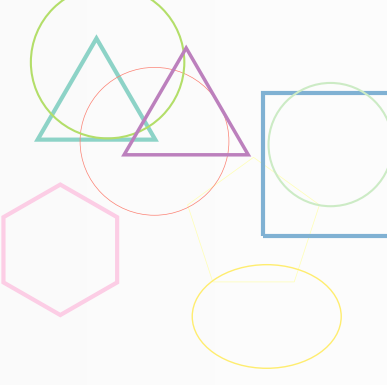[{"shape": "triangle", "thickness": 3, "radius": 0.88, "center": [0.249, 0.725]}, {"shape": "pentagon", "thickness": 0.5, "radius": 0.89, "center": [0.654, 0.413]}, {"shape": "circle", "thickness": 0.5, "radius": 0.96, "center": [0.399, 0.633]}, {"shape": "square", "thickness": 3, "radius": 0.93, "center": [0.864, 0.572]}, {"shape": "circle", "thickness": 1.5, "radius": 0.99, "center": [0.278, 0.839]}, {"shape": "hexagon", "thickness": 3, "radius": 0.85, "center": [0.156, 0.351]}, {"shape": "triangle", "thickness": 2.5, "radius": 0.92, "center": [0.48, 0.69]}, {"shape": "circle", "thickness": 1.5, "radius": 0.8, "center": [0.853, 0.624]}, {"shape": "oval", "thickness": 1, "radius": 0.96, "center": [0.688, 0.178]}]